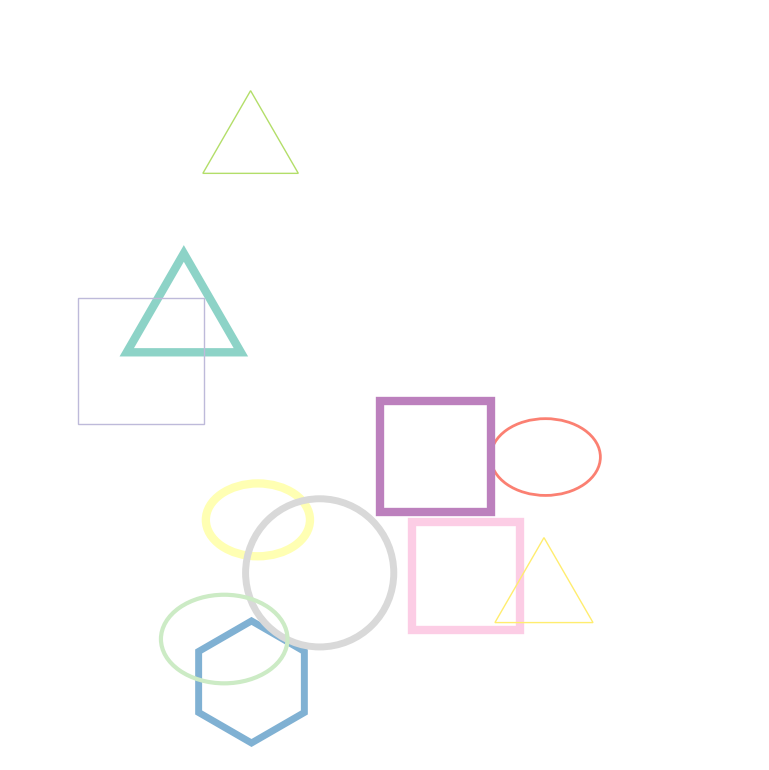[{"shape": "triangle", "thickness": 3, "radius": 0.43, "center": [0.239, 0.585]}, {"shape": "oval", "thickness": 3, "radius": 0.34, "center": [0.335, 0.325]}, {"shape": "square", "thickness": 0.5, "radius": 0.41, "center": [0.183, 0.531]}, {"shape": "oval", "thickness": 1, "radius": 0.36, "center": [0.708, 0.406]}, {"shape": "hexagon", "thickness": 2.5, "radius": 0.4, "center": [0.327, 0.114]}, {"shape": "triangle", "thickness": 0.5, "radius": 0.36, "center": [0.325, 0.811]}, {"shape": "square", "thickness": 3, "radius": 0.35, "center": [0.605, 0.252]}, {"shape": "circle", "thickness": 2.5, "radius": 0.48, "center": [0.415, 0.256]}, {"shape": "square", "thickness": 3, "radius": 0.36, "center": [0.565, 0.407]}, {"shape": "oval", "thickness": 1.5, "radius": 0.41, "center": [0.291, 0.17]}, {"shape": "triangle", "thickness": 0.5, "radius": 0.37, "center": [0.706, 0.228]}]